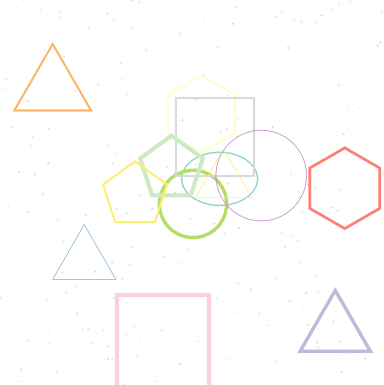[{"shape": "oval", "thickness": 1, "radius": 0.49, "center": [0.57, 0.535]}, {"shape": "hexagon", "thickness": 1, "radius": 0.5, "center": [0.523, 0.703]}, {"shape": "triangle", "thickness": 2.5, "radius": 0.53, "center": [0.871, 0.14]}, {"shape": "hexagon", "thickness": 2, "radius": 0.52, "center": [0.895, 0.511]}, {"shape": "triangle", "thickness": 0.5, "radius": 0.47, "center": [0.219, 0.322]}, {"shape": "triangle", "thickness": 1.5, "radius": 0.58, "center": [0.137, 0.77]}, {"shape": "circle", "thickness": 2.5, "radius": 0.44, "center": [0.501, 0.47]}, {"shape": "square", "thickness": 3, "radius": 0.6, "center": [0.423, 0.114]}, {"shape": "square", "thickness": 1.5, "radius": 0.51, "center": [0.558, 0.643]}, {"shape": "circle", "thickness": 0.5, "radius": 0.59, "center": [0.679, 0.544]}, {"shape": "pentagon", "thickness": 3, "radius": 0.43, "center": [0.445, 0.562]}, {"shape": "triangle", "thickness": 0.5, "radius": 0.42, "center": [0.581, 0.529]}, {"shape": "pentagon", "thickness": 1.5, "radius": 0.44, "center": [0.351, 0.493]}]